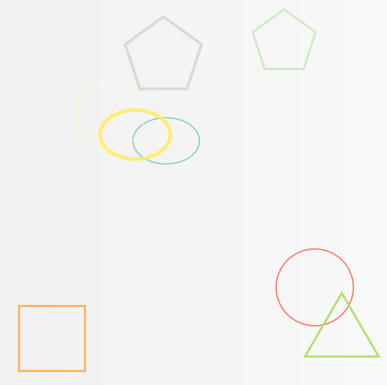[{"shape": "oval", "thickness": 1, "radius": 0.43, "center": [0.429, 0.634]}, {"shape": "hexagon", "thickness": 0.5, "radius": 0.5, "center": [0.284, 0.702]}, {"shape": "circle", "thickness": 1, "radius": 0.5, "center": [0.812, 0.254]}, {"shape": "square", "thickness": 1.5, "radius": 0.42, "center": [0.134, 0.121]}, {"shape": "triangle", "thickness": 1.5, "radius": 0.55, "center": [0.882, 0.129]}, {"shape": "pentagon", "thickness": 2, "radius": 0.52, "center": [0.422, 0.853]}, {"shape": "pentagon", "thickness": 1.5, "radius": 0.43, "center": [0.733, 0.89]}, {"shape": "oval", "thickness": 2.5, "radius": 0.45, "center": [0.349, 0.65]}]